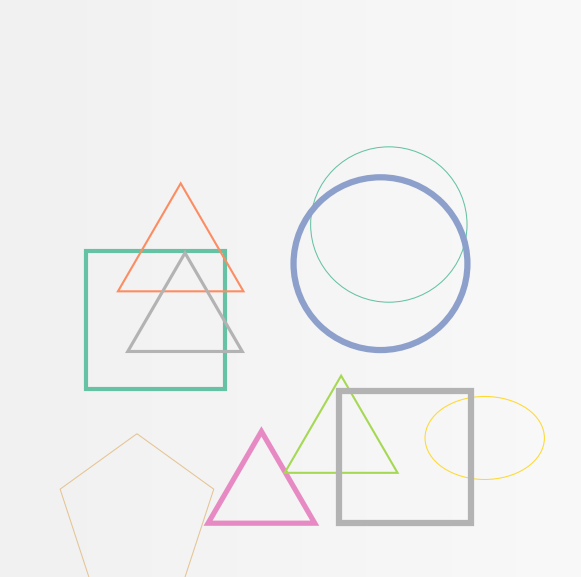[{"shape": "square", "thickness": 2, "radius": 0.6, "center": [0.267, 0.444]}, {"shape": "circle", "thickness": 0.5, "radius": 0.67, "center": [0.669, 0.61]}, {"shape": "triangle", "thickness": 1, "radius": 0.62, "center": [0.311, 0.557]}, {"shape": "circle", "thickness": 3, "radius": 0.75, "center": [0.655, 0.543]}, {"shape": "triangle", "thickness": 2.5, "radius": 0.53, "center": [0.45, 0.146]}, {"shape": "triangle", "thickness": 1, "radius": 0.56, "center": [0.587, 0.236]}, {"shape": "oval", "thickness": 0.5, "radius": 0.51, "center": [0.834, 0.241]}, {"shape": "pentagon", "thickness": 0.5, "radius": 0.69, "center": [0.236, 0.109]}, {"shape": "triangle", "thickness": 1.5, "radius": 0.57, "center": [0.318, 0.447]}, {"shape": "square", "thickness": 3, "radius": 0.57, "center": [0.697, 0.208]}]